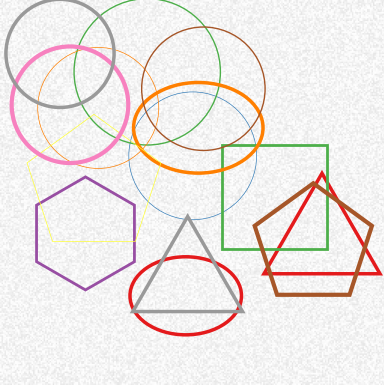[{"shape": "oval", "thickness": 2.5, "radius": 0.72, "center": [0.482, 0.232]}, {"shape": "triangle", "thickness": 2.5, "radius": 0.87, "center": [0.836, 0.376]}, {"shape": "circle", "thickness": 0.5, "radius": 0.83, "center": [0.501, 0.595]}, {"shape": "circle", "thickness": 1, "radius": 0.95, "center": [0.382, 0.813]}, {"shape": "square", "thickness": 2, "radius": 0.68, "center": [0.713, 0.488]}, {"shape": "hexagon", "thickness": 2, "radius": 0.73, "center": [0.222, 0.394]}, {"shape": "circle", "thickness": 0.5, "radius": 0.79, "center": [0.255, 0.72]}, {"shape": "oval", "thickness": 2.5, "radius": 0.84, "center": [0.515, 0.668]}, {"shape": "pentagon", "thickness": 0.5, "radius": 0.91, "center": [0.244, 0.52]}, {"shape": "pentagon", "thickness": 3, "radius": 0.8, "center": [0.814, 0.364]}, {"shape": "circle", "thickness": 1, "radius": 0.8, "center": [0.528, 0.77]}, {"shape": "circle", "thickness": 3, "radius": 0.76, "center": [0.182, 0.728]}, {"shape": "triangle", "thickness": 2.5, "radius": 0.82, "center": [0.487, 0.273]}, {"shape": "circle", "thickness": 2.5, "radius": 0.7, "center": [0.156, 0.861]}]